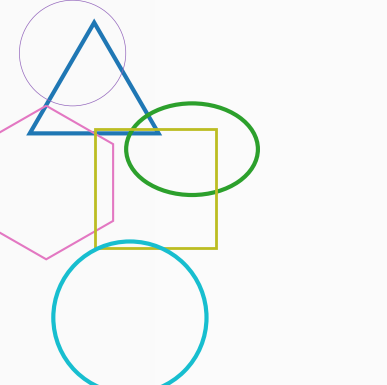[{"shape": "triangle", "thickness": 3, "radius": 0.96, "center": [0.243, 0.749]}, {"shape": "oval", "thickness": 3, "radius": 0.85, "center": [0.496, 0.612]}, {"shape": "circle", "thickness": 0.5, "radius": 0.69, "center": [0.187, 0.862]}, {"shape": "hexagon", "thickness": 1.5, "radius": 1.0, "center": [0.119, 0.526]}, {"shape": "square", "thickness": 2, "radius": 0.78, "center": [0.401, 0.511]}, {"shape": "circle", "thickness": 3, "radius": 0.99, "center": [0.335, 0.175]}]